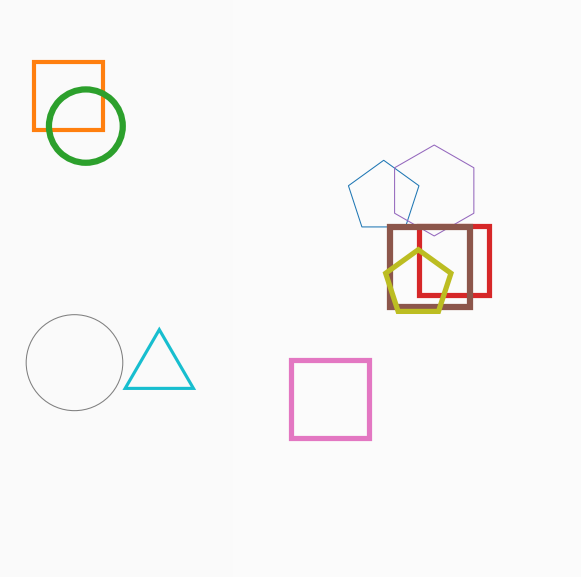[{"shape": "pentagon", "thickness": 0.5, "radius": 0.32, "center": [0.66, 0.658]}, {"shape": "square", "thickness": 2, "radius": 0.3, "center": [0.118, 0.833]}, {"shape": "circle", "thickness": 3, "radius": 0.32, "center": [0.148, 0.781]}, {"shape": "square", "thickness": 2.5, "radius": 0.3, "center": [0.781, 0.548]}, {"shape": "hexagon", "thickness": 0.5, "radius": 0.39, "center": [0.747, 0.669]}, {"shape": "square", "thickness": 3, "radius": 0.34, "center": [0.74, 0.537]}, {"shape": "square", "thickness": 2.5, "radius": 0.34, "center": [0.568, 0.309]}, {"shape": "circle", "thickness": 0.5, "radius": 0.42, "center": [0.128, 0.371]}, {"shape": "pentagon", "thickness": 2.5, "radius": 0.3, "center": [0.72, 0.508]}, {"shape": "triangle", "thickness": 1.5, "radius": 0.34, "center": [0.274, 0.361]}]